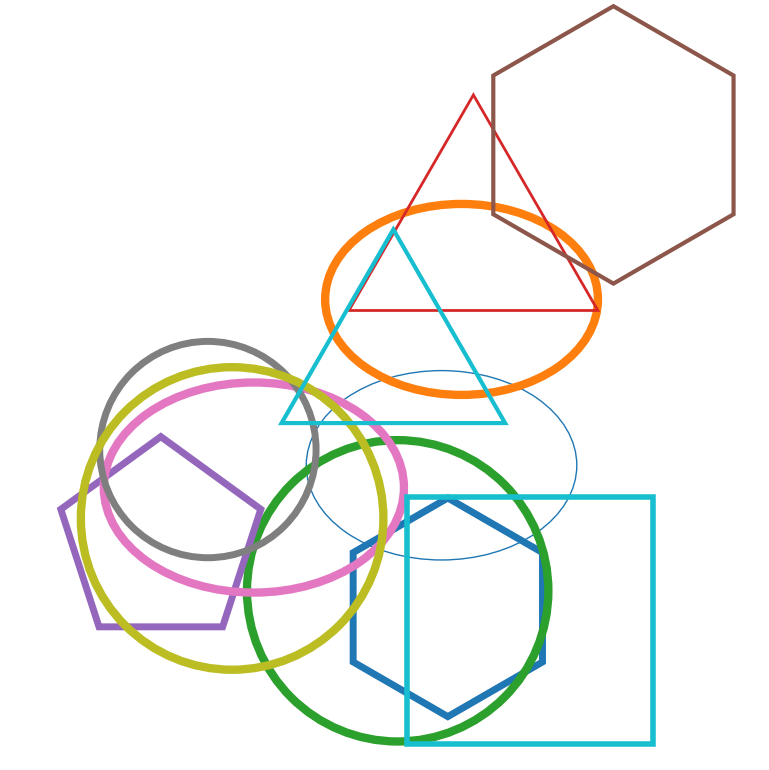[{"shape": "oval", "thickness": 0.5, "radius": 0.88, "center": [0.573, 0.396]}, {"shape": "hexagon", "thickness": 2.5, "radius": 0.71, "center": [0.582, 0.211]}, {"shape": "oval", "thickness": 3, "radius": 0.89, "center": [0.599, 0.611]}, {"shape": "circle", "thickness": 3, "radius": 0.98, "center": [0.516, 0.233]}, {"shape": "triangle", "thickness": 1, "radius": 0.93, "center": [0.615, 0.69]}, {"shape": "pentagon", "thickness": 2.5, "radius": 0.68, "center": [0.209, 0.296]}, {"shape": "hexagon", "thickness": 1.5, "radius": 0.9, "center": [0.797, 0.812]}, {"shape": "oval", "thickness": 3, "radius": 0.97, "center": [0.33, 0.367]}, {"shape": "circle", "thickness": 2.5, "radius": 0.7, "center": [0.27, 0.416]}, {"shape": "circle", "thickness": 3, "radius": 0.98, "center": [0.301, 0.327]}, {"shape": "square", "thickness": 2, "radius": 0.8, "center": [0.689, 0.194]}, {"shape": "triangle", "thickness": 1.5, "radius": 0.84, "center": [0.511, 0.534]}]